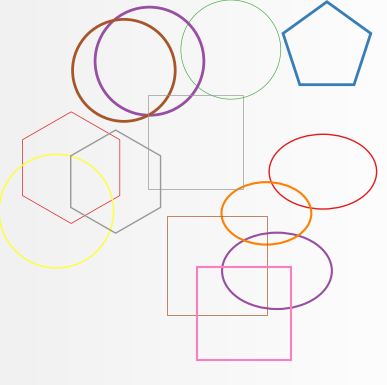[{"shape": "oval", "thickness": 1, "radius": 0.69, "center": [0.833, 0.554]}, {"shape": "hexagon", "thickness": 0.5, "radius": 0.72, "center": [0.184, 0.565]}, {"shape": "pentagon", "thickness": 2, "radius": 0.6, "center": [0.844, 0.876]}, {"shape": "circle", "thickness": 0.5, "radius": 0.64, "center": [0.596, 0.871]}, {"shape": "oval", "thickness": 1.5, "radius": 0.71, "center": [0.715, 0.296]}, {"shape": "circle", "thickness": 2, "radius": 0.7, "center": [0.386, 0.841]}, {"shape": "oval", "thickness": 1.5, "radius": 0.58, "center": [0.687, 0.446]}, {"shape": "circle", "thickness": 1, "radius": 0.74, "center": [0.145, 0.452]}, {"shape": "square", "thickness": 0.5, "radius": 0.65, "center": [0.56, 0.31]}, {"shape": "circle", "thickness": 2, "radius": 0.66, "center": [0.32, 0.817]}, {"shape": "square", "thickness": 1.5, "radius": 0.61, "center": [0.629, 0.186]}, {"shape": "hexagon", "thickness": 1, "radius": 0.67, "center": [0.298, 0.528]}, {"shape": "square", "thickness": 0.5, "radius": 0.61, "center": [0.505, 0.631]}]